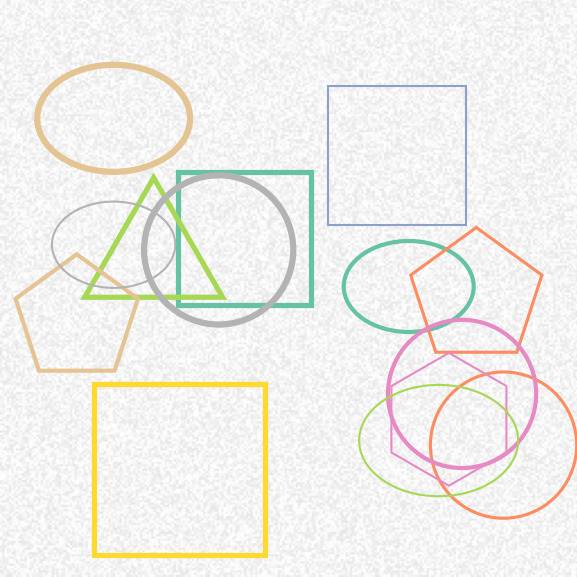[{"shape": "oval", "thickness": 2, "radius": 0.56, "center": [0.708, 0.503]}, {"shape": "square", "thickness": 2.5, "radius": 0.57, "center": [0.423, 0.587]}, {"shape": "circle", "thickness": 1.5, "radius": 0.63, "center": [0.872, 0.228]}, {"shape": "pentagon", "thickness": 1.5, "radius": 0.6, "center": [0.825, 0.486]}, {"shape": "square", "thickness": 1, "radius": 0.6, "center": [0.687, 0.73]}, {"shape": "hexagon", "thickness": 1, "radius": 0.57, "center": [0.777, 0.273]}, {"shape": "circle", "thickness": 2, "radius": 0.64, "center": [0.8, 0.317]}, {"shape": "triangle", "thickness": 2.5, "radius": 0.69, "center": [0.266, 0.553]}, {"shape": "oval", "thickness": 1, "radius": 0.69, "center": [0.76, 0.236]}, {"shape": "square", "thickness": 2.5, "radius": 0.74, "center": [0.311, 0.186]}, {"shape": "pentagon", "thickness": 2, "radius": 0.56, "center": [0.133, 0.447]}, {"shape": "oval", "thickness": 3, "radius": 0.66, "center": [0.197, 0.794]}, {"shape": "circle", "thickness": 3, "radius": 0.65, "center": [0.379, 0.566]}, {"shape": "oval", "thickness": 1, "radius": 0.53, "center": [0.197, 0.575]}]